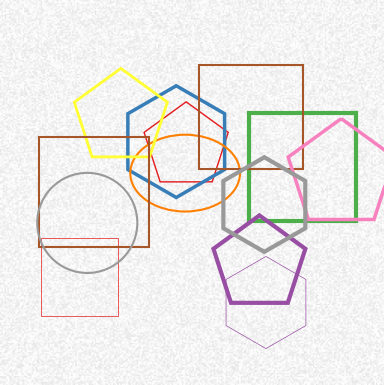[{"shape": "pentagon", "thickness": 1, "radius": 0.57, "center": [0.484, 0.621]}, {"shape": "square", "thickness": 0.5, "radius": 0.5, "center": [0.206, 0.28]}, {"shape": "hexagon", "thickness": 2.5, "radius": 0.73, "center": [0.458, 0.632]}, {"shape": "square", "thickness": 3, "radius": 0.7, "center": [0.785, 0.566]}, {"shape": "hexagon", "thickness": 0.5, "radius": 0.6, "center": [0.691, 0.214]}, {"shape": "pentagon", "thickness": 3, "radius": 0.63, "center": [0.674, 0.315]}, {"shape": "oval", "thickness": 1.5, "radius": 0.71, "center": [0.481, 0.55]}, {"shape": "pentagon", "thickness": 2, "radius": 0.64, "center": [0.314, 0.695]}, {"shape": "square", "thickness": 1.5, "radius": 0.68, "center": [0.653, 0.697]}, {"shape": "square", "thickness": 1.5, "radius": 0.72, "center": [0.245, 0.501]}, {"shape": "pentagon", "thickness": 2.5, "radius": 0.72, "center": [0.886, 0.547]}, {"shape": "circle", "thickness": 1.5, "radius": 0.65, "center": [0.227, 0.421]}, {"shape": "hexagon", "thickness": 3, "radius": 0.61, "center": [0.687, 0.469]}]